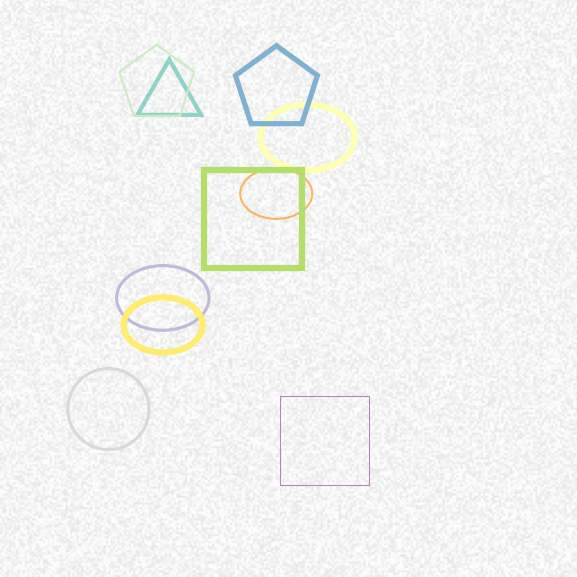[{"shape": "triangle", "thickness": 2, "radius": 0.32, "center": [0.293, 0.832]}, {"shape": "oval", "thickness": 3, "radius": 0.41, "center": [0.533, 0.761]}, {"shape": "oval", "thickness": 1.5, "radius": 0.4, "center": [0.282, 0.483]}, {"shape": "pentagon", "thickness": 2.5, "radius": 0.37, "center": [0.479, 0.845]}, {"shape": "oval", "thickness": 1, "radius": 0.31, "center": [0.478, 0.664]}, {"shape": "square", "thickness": 3, "radius": 0.42, "center": [0.438, 0.62]}, {"shape": "circle", "thickness": 1.5, "radius": 0.35, "center": [0.188, 0.291]}, {"shape": "square", "thickness": 0.5, "radius": 0.38, "center": [0.562, 0.236]}, {"shape": "pentagon", "thickness": 1, "radius": 0.34, "center": [0.271, 0.854]}, {"shape": "oval", "thickness": 3, "radius": 0.34, "center": [0.282, 0.436]}]